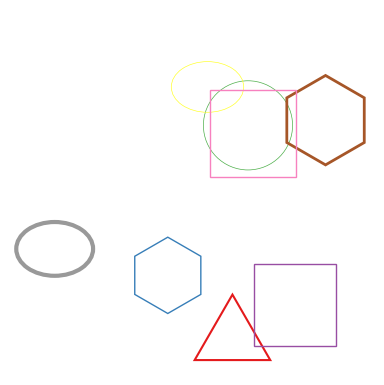[{"shape": "triangle", "thickness": 1.5, "radius": 0.57, "center": [0.604, 0.121]}, {"shape": "hexagon", "thickness": 1, "radius": 0.5, "center": [0.436, 0.285]}, {"shape": "circle", "thickness": 0.5, "radius": 0.58, "center": [0.644, 0.674]}, {"shape": "square", "thickness": 1, "radius": 0.53, "center": [0.766, 0.207]}, {"shape": "oval", "thickness": 0.5, "radius": 0.47, "center": [0.539, 0.774]}, {"shape": "hexagon", "thickness": 2, "radius": 0.58, "center": [0.846, 0.688]}, {"shape": "square", "thickness": 1, "radius": 0.56, "center": [0.657, 0.654]}, {"shape": "oval", "thickness": 3, "radius": 0.5, "center": [0.142, 0.353]}]